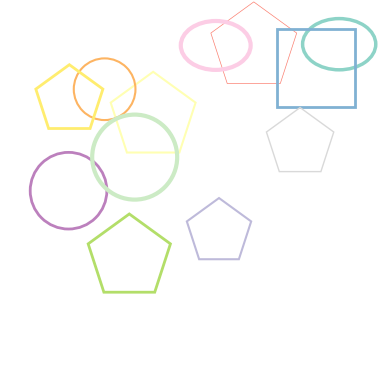[{"shape": "oval", "thickness": 2.5, "radius": 0.48, "center": [0.881, 0.885]}, {"shape": "pentagon", "thickness": 1.5, "radius": 0.58, "center": [0.398, 0.698]}, {"shape": "pentagon", "thickness": 1.5, "radius": 0.44, "center": [0.569, 0.398]}, {"shape": "pentagon", "thickness": 0.5, "radius": 0.59, "center": [0.659, 0.878]}, {"shape": "square", "thickness": 2, "radius": 0.51, "center": [0.822, 0.824]}, {"shape": "circle", "thickness": 1.5, "radius": 0.4, "center": [0.272, 0.768]}, {"shape": "pentagon", "thickness": 2, "radius": 0.56, "center": [0.336, 0.332]}, {"shape": "oval", "thickness": 3, "radius": 0.45, "center": [0.56, 0.882]}, {"shape": "pentagon", "thickness": 1, "radius": 0.46, "center": [0.779, 0.629]}, {"shape": "circle", "thickness": 2, "radius": 0.5, "center": [0.178, 0.505]}, {"shape": "circle", "thickness": 3, "radius": 0.55, "center": [0.35, 0.592]}, {"shape": "pentagon", "thickness": 2, "radius": 0.46, "center": [0.18, 0.74]}]